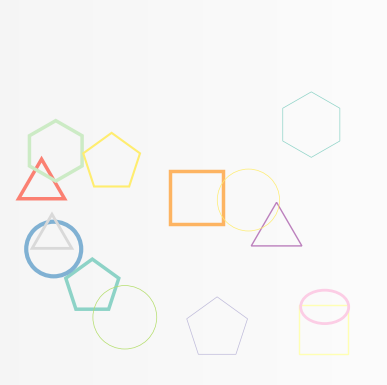[{"shape": "hexagon", "thickness": 0.5, "radius": 0.43, "center": [0.803, 0.676]}, {"shape": "pentagon", "thickness": 2.5, "radius": 0.36, "center": [0.238, 0.255]}, {"shape": "square", "thickness": 1, "radius": 0.32, "center": [0.835, 0.144]}, {"shape": "pentagon", "thickness": 0.5, "radius": 0.41, "center": [0.56, 0.146]}, {"shape": "triangle", "thickness": 2.5, "radius": 0.34, "center": [0.107, 0.518]}, {"shape": "circle", "thickness": 3, "radius": 0.35, "center": [0.139, 0.353]}, {"shape": "square", "thickness": 2.5, "radius": 0.34, "center": [0.508, 0.487]}, {"shape": "circle", "thickness": 0.5, "radius": 0.41, "center": [0.322, 0.176]}, {"shape": "oval", "thickness": 2, "radius": 0.31, "center": [0.838, 0.203]}, {"shape": "triangle", "thickness": 2, "radius": 0.3, "center": [0.134, 0.384]}, {"shape": "triangle", "thickness": 1, "radius": 0.38, "center": [0.714, 0.399]}, {"shape": "hexagon", "thickness": 2.5, "radius": 0.39, "center": [0.144, 0.608]}, {"shape": "pentagon", "thickness": 1.5, "radius": 0.39, "center": [0.288, 0.578]}, {"shape": "circle", "thickness": 0.5, "radius": 0.4, "center": [0.641, 0.48]}]